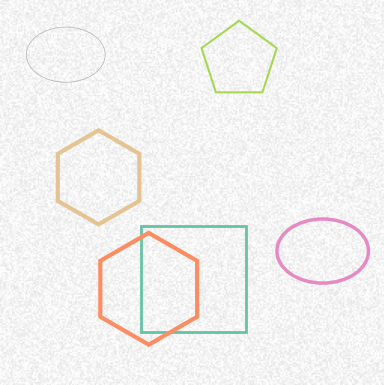[{"shape": "square", "thickness": 2, "radius": 0.69, "center": [0.503, 0.276]}, {"shape": "hexagon", "thickness": 3, "radius": 0.73, "center": [0.386, 0.25]}, {"shape": "oval", "thickness": 2.5, "radius": 0.59, "center": [0.838, 0.348]}, {"shape": "pentagon", "thickness": 1.5, "radius": 0.51, "center": [0.621, 0.843]}, {"shape": "hexagon", "thickness": 3, "radius": 0.61, "center": [0.256, 0.539]}, {"shape": "oval", "thickness": 0.5, "radius": 0.51, "center": [0.171, 0.858]}]